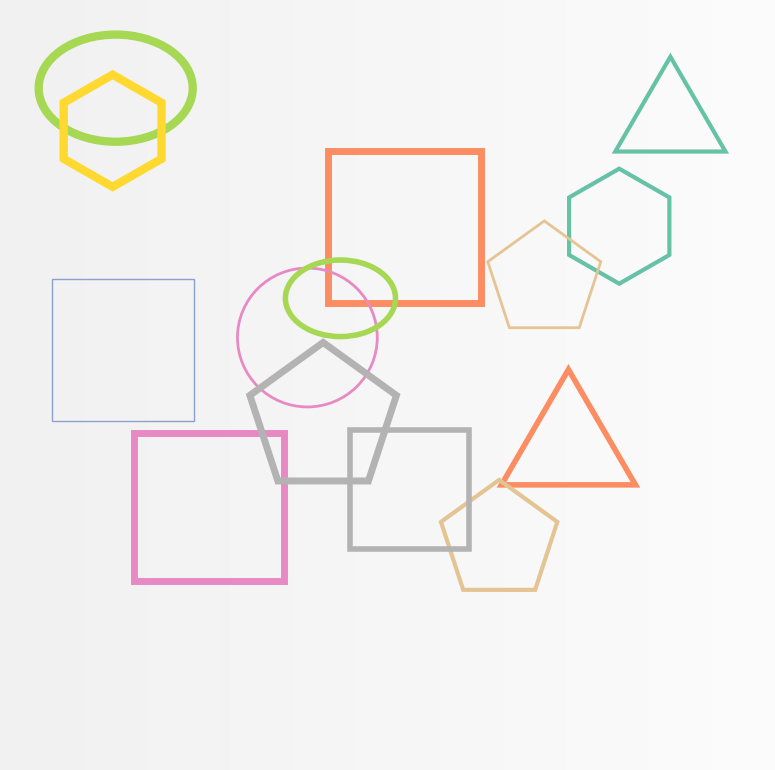[{"shape": "triangle", "thickness": 1.5, "radius": 0.41, "center": [0.865, 0.844]}, {"shape": "hexagon", "thickness": 1.5, "radius": 0.37, "center": [0.799, 0.706]}, {"shape": "square", "thickness": 2.5, "radius": 0.49, "center": [0.522, 0.705]}, {"shape": "triangle", "thickness": 2, "radius": 0.5, "center": [0.733, 0.42]}, {"shape": "square", "thickness": 0.5, "radius": 0.46, "center": [0.159, 0.546]}, {"shape": "circle", "thickness": 1, "radius": 0.45, "center": [0.397, 0.562]}, {"shape": "square", "thickness": 2.5, "radius": 0.48, "center": [0.27, 0.341]}, {"shape": "oval", "thickness": 3, "radius": 0.5, "center": [0.149, 0.886]}, {"shape": "oval", "thickness": 2, "radius": 0.36, "center": [0.439, 0.613]}, {"shape": "hexagon", "thickness": 3, "radius": 0.36, "center": [0.145, 0.83]}, {"shape": "pentagon", "thickness": 1, "radius": 0.38, "center": [0.702, 0.636]}, {"shape": "pentagon", "thickness": 1.5, "radius": 0.39, "center": [0.644, 0.298]}, {"shape": "pentagon", "thickness": 2.5, "radius": 0.5, "center": [0.417, 0.456]}, {"shape": "square", "thickness": 2, "radius": 0.39, "center": [0.528, 0.365]}]